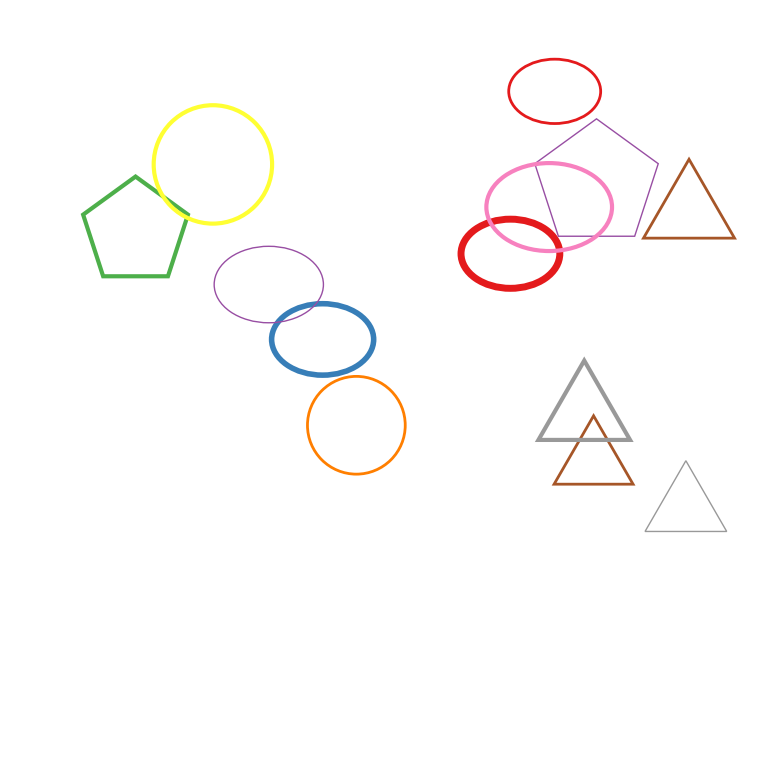[{"shape": "oval", "thickness": 2.5, "radius": 0.32, "center": [0.663, 0.67]}, {"shape": "oval", "thickness": 1, "radius": 0.3, "center": [0.72, 0.881]}, {"shape": "oval", "thickness": 2, "radius": 0.33, "center": [0.419, 0.559]}, {"shape": "pentagon", "thickness": 1.5, "radius": 0.36, "center": [0.176, 0.699]}, {"shape": "oval", "thickness": 0.5, "radius": 0.35, "center": [0.349, 0.63]}, {"shape": "pentagon", "thickness": 0.5, "radius": 0.42, "center": [0.775, 0.761]}, {"shape": "circle", "thickness": 1, "radius": 0.32, "center": [0.463, 0.448]}, {"shape": "circle", "thickness": 1.5, "radius": 0.38, "center": [0.276, 0.786]}, {"shape": "triangle", "thickness": 1, "radius": 0.3, "center": [0.771, 0.401]}, {"shape": "triangle", "thickness": 1, "radius": 0.34, "center": [0.895, 0.725]}, {"shape": "oval", "thickness": 1.5, "radius": 0.41, "center": [0.713, 0.731]}, {"shape": "triangle", "thickness": 1.5, "radius": 0.34, "center": [0.759, 0.463]}, {"shape": "triangle", "thickness": 0.5, "radius": 0.31, "center": [0.891, 0.34]}]